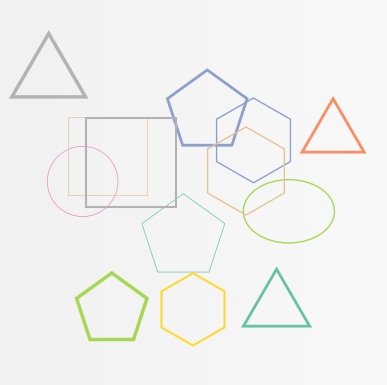[{"shape": "triangle", "thickness": 2, "radius": 0.49, "center": [0.714, 0.202]}, {"shape": "pentagon", "thickness": 0.5, "radius": 0.56, "center": [0.473, 0.384]}, {"shape": "triangle", "thickness": 2, "radius": 0.46, "center": [0.86, 0.651]}, {"shape": "hexagon", "thickness": 1, "radius": 0.55, "center": [0.654, 0.635]}, {"shape": "pentagon", "thickness": 2, "radius": 0.54, "center": [0.535, 0.71]}, {"shape": "circle", "thickness": 0.5, "radius": 0.46, "center": [0.213, 0.529]}, {"shape": "oval", "thickness": 1, "radius": 0.59, "center": [0.746, 0.451]}, {"shape": "pentagon", "thickness": 2.5, "radius": 0.48, "center": [0.288, 0.195]}, {"shape": "hexagon", "thickness": 1.5, "radius": 0.47, "center": [0.498, 0.196]}, {"shape": "square", "thickness": 0.5, "radius": 0.51, "center": [0.278, 0.594]}, {"shape": "hexagon", "thickness": 1, "radius": 0.57, "center": [0.635, 0.556]}, {"shape": "square", "thickness": 1.5, "radius": 0.58, "center": [0.339, 0.577]}, {"shape": "triangle", "thickness": 2.5, "radius": 0.55, "center": [0.126, 0.803]}]